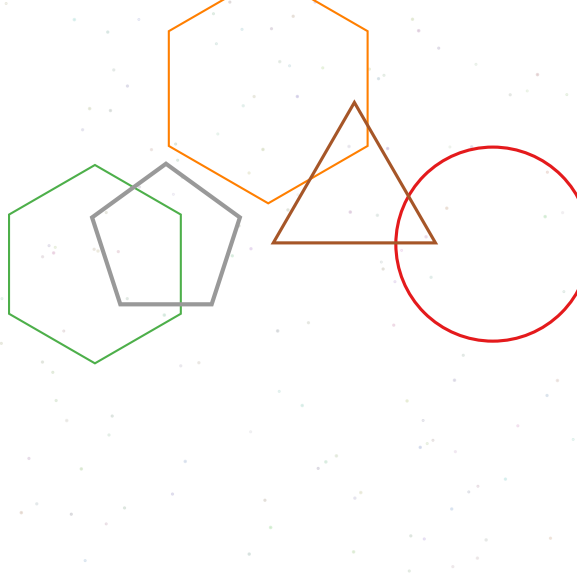[{"shape": "circle", "thickness": 1.5, "radius": 0.84, "center": [0.853, 0.576]}, {"shape": "hexagon", "thickness": 1, "radius": 0.86, "center": [0.164, 0.542]}, {"shape": "hexagon", "thickness": 1, "radius": 0.99, "center": [0.464, 0.846]}, {"shape": "triangle", "thickness": 1.5, "radius": 0.81, "center": [0.614, 0.66]}, {"shape": "pentagon", "thickness": 2, "radius": 0.67, "center": [0.287, 0.581]}]